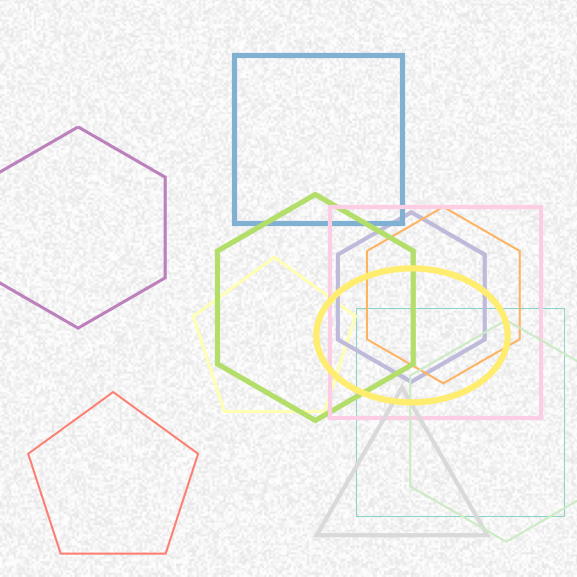[{"shape": "square", "thickness": 0.5, "radius": 0.9, "center": [0.796, 0.285]}, {"shape": "pentagon", "thickness": 1.5, "radius": 0.74, "center": [0.475, 0.406]}, {"shape": "hexagon", "thickness": 2, "radius": 0.73, "center": [0.712, 0.485]}, {"shape": "pentagon", "thickness": 1, "radius": 0.77, "center": [0.196, 0.166]}, {"shape": "square", "thickness": 2.5, "radius": 0.73, "center": [0.55, 0.758]}, {"shape": "hexagon", "thickness": 1, "radius": 0.76, "center": [0.768, 0.488]}, {"shape": "hexagon", "thickness": 2.5, "radius": 0.98, "center": [0.546, 0.467]}, {"shape": "square", "thickness": 2, "radius": 0.91, "center": [0.753, 0.459]}, {"shape": "triangle", "thickness": 2, "radius": 0.85, "center": [0.696, 0.158]}, {"shape": "hexagon", "thickness": 1.5, "radius": 0.87, "center": [0.135, 0.605]}, {"shape": "hexagon", "thickness": 1, "radius": 0.96, "center": [0.877, 0.253]}, {"shape": "oval", "thickness": 3, "radius": 0.83, "center": [0.713, 0.418]}]